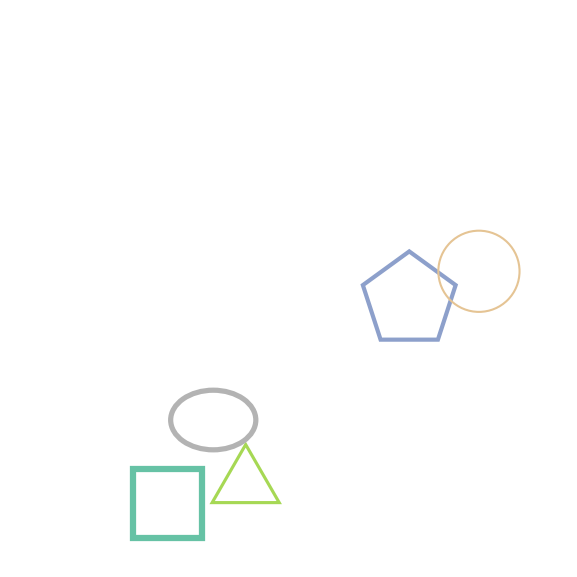[{"shape": "square", "thickness": 3, "radius": 0.3, "center": [0.291, 0.127]}, {"shape": "pentagon", "thickness": 2, "radius": 0.42, "center": [0.709, 0.479]}, {"shape": "triangle", "thickness": 1.5, "radius": 0.34, "center": [0.425, 0.162]}, {"shape": "circle", "thickness": 1, "radius": 0.35, "center": [0.829, 0.529]}, {"shape": "oval", "thickness": 2.5, "radius": 0.37, "center": [0.369, 0.272]}]